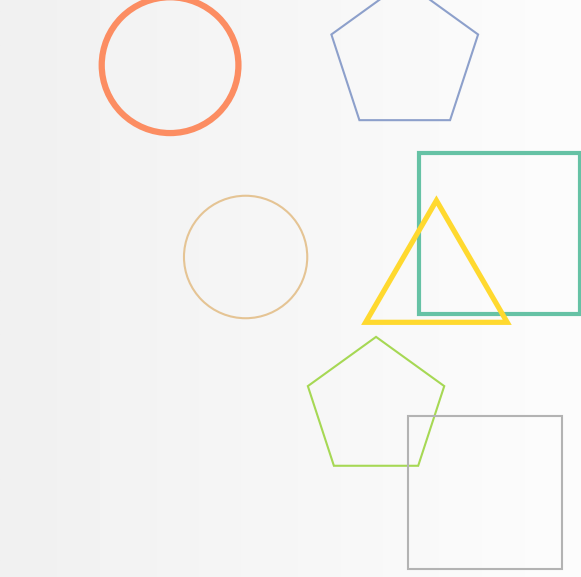[{"shape": "square", "thickness": 2, "radius": 0.69, "center": [0.86, 0.595]}, {"shape": "circle", "thickness": 3, "radius": 0.59, "center": [0.293, 0.886]}, {"shape": "pentagon", "thickness": 1, "radius": 0.66, "center": [0.696, 0.898]}, {"shape": "pentagon", "thickness": 1, "radius": 0.62, "center": [0.647, 0.292]}, {"shape": "triangle", "thickness": 2.5, "radius": 0.7, "center": [0.751, 0.511]}, {"shape": "circle", "thickness": 1, "radius": 0.53, "center": [0.423, 0.554]}, {"shape": "square", "thickness": 1, "radius": 0.66, "center": [0.834, 0.146]}]